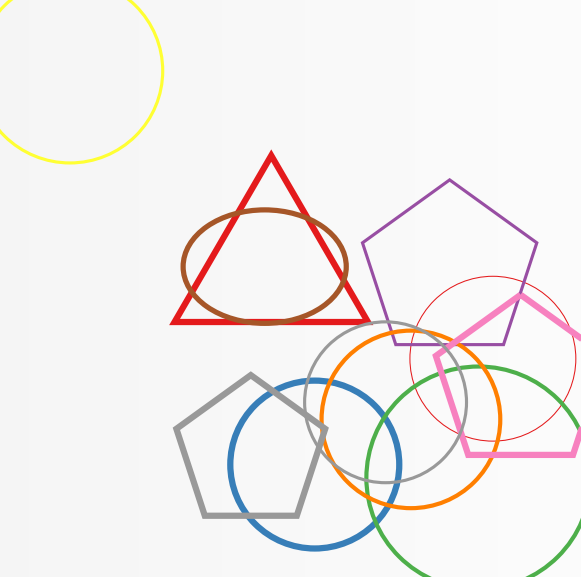[{"shape": "triangle", "thickness": 3, "radius": 0.96, "center": [0.467, 0.538]}, {"shape": "circle", "thickness": 0.5, "radius": 0.71, "center": [0.848, 0.378]}, {"shape": "circle", "thickness": 3, "radius": 0.73, "center": [0.542, 0.195]}, {"shape": "circle", "thickness": 2, "radius": 0.96, "center": [0.823, 0.172]}, {"shape": "pentagon", "thickness": 1.5, "radius": 0.79, "center": [0.774, 0.53]}, {"shape": "circle", "thickness": 2, "radius": 0.77, "center": [0.707, 0.273]}, {"shape": "circle", "thickness": 1.5, "radius": 0.8, "center": [0.12, 0.876]}, {"shape": "oval", "thickness": 2.5, "radius": 0.7, "center": [0.455, 0.537]}, {"shape": "pentagon", "thickness": 3, "radius": 0.77, "center": [0.896, 0.335]}, {"shape": "circle", "thickness": 1.5, "radius": 0.7, "center": [0.663, 0.303]}, {"shape": "pentagon", "thickness": 3, "radius": 0.67, "center": [0.431, 0.215]}]